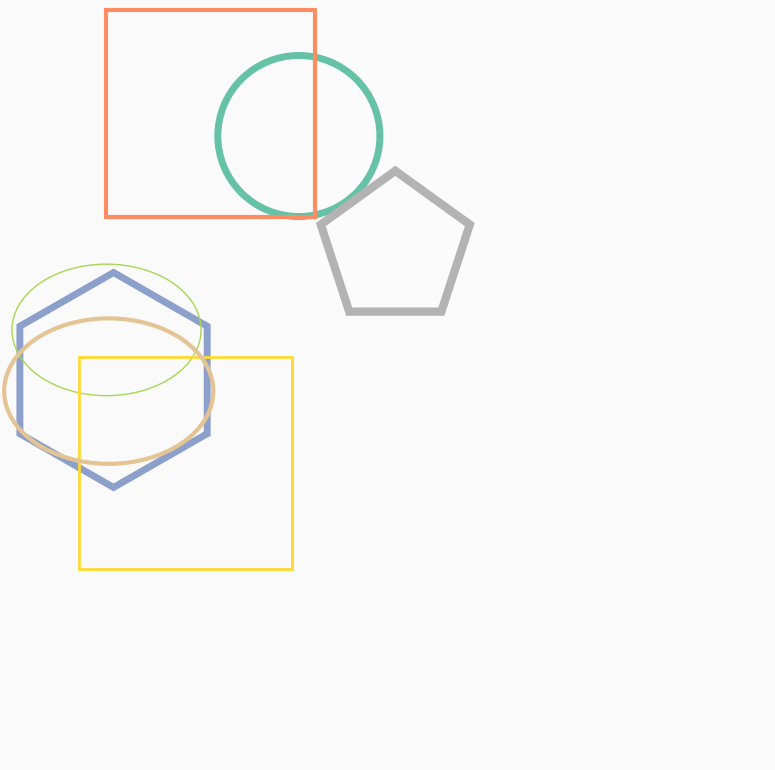[{"shape": "circle", "thickness": 2.5, "radius": 0.52, "center": [0.386, 0.823]}, {"shape": "square", "thickness": 1.5, "radius": 0.67, "center": [0.271, 0.853]}, {"shape": "hexagon", "thickness": 2.5, "radius": 0.7, "center": [0.147, 0.507]}, {"shape": "oval", "thickness": 0.5, "radius": 0.61, "center": [0.137, 0.572]}, {"shape": "square", "thickness": 1, "radius": 0.69, "center": [0.239, 0.399]}, {"shape": "oval", "thickness": 1.5, "radius": 0.67, "center": [0.14, 0.492]}, {"shape": "pentagon", "thickness": 3, "radius": 0.51, "center": [0.51, 0.677]}]